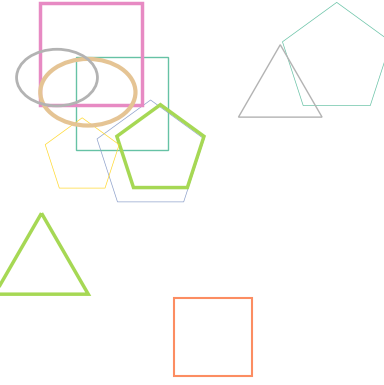[{"shape": "square", "thickness": 1, "radius": 0.6, "center": [0.317, 0.731]}, {"shape": "pentagon", "thickness": 0.5, "radius": 0.74, "center": [0.875, 0.846]}, {"shape": "square", "thickness": 1.5, "radius": 0.51, "center": [0.553, 0.125]}, {"shape": "pentagon", "thickness": 0.5, "radius": 0.73, "center": [0.391, 0.594]}, {"shape": "square", "thickness": 2.5, "radius": 0.66, "center": [0.237, 0.859]}, {"shape": "pentagon", "thickness": 2.5, "radius": 0.59, "center": [0.417, 0.609]}, {"shape": "triangle", "thickness": 2.5, "radius": 0.7, "center": [0.108, 0.306]}, {"shape": "pentagon", "thickness": 0.5, "radius": 0.5, "center": [0.213, 0.593]}, {"shape": "oval", "thickness": 3, "radius": 0.62, "center": [0.228, 0.76]}, {"shape": "triangle", "thickness": 1, "radius": 0.63, "center": [0.728, 0.758]}, {"shape": "oval", "thickness": 2, "radius": 0.53, "center": [0.148, 0.799]}]